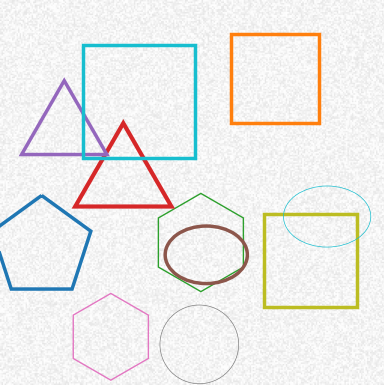[{"shape": "pentagon", "thickness": 2.5, "radius": 0.67, "center": [0.108, 0.358]}, {"shape": "square", "thickness": 2.5, "radius": 0.58, "center": [0.714, 0.796]}, {"shape": "hexagon", "thickness": 1, "radius": 0.64, "center": [0.522, 0.37]}, {"shape": "triangle", "thickness": 3, "radius": 0.72, "center": [0.32, 0.536]}, {"shape": "triangle", "thickness": 2.5, "radius": 0.64, "center": [0.167, 0.663]}, {"shape": "oval", "thickness": 2.5, "radius": 0.53, "center": [0.536, 0.338]}, {"shape": "hexagon", "thickness": 1, "radius": 0.56, "center": [0.288, 0.125]}, {"shape": "circle", "thickness": 0.5, "radius": 0.51, "center": [0.518, 0.106]}, {"shape": "square", "thickness": 2.5, "radius": 0.61, "center": [0.806, 0.324]}, {"shape": "square", "thickness": 2.5, "radius": 0.73, "center": [0.361, 0.736]}, {"shape": "oval", "thickness": 0.5, "radius": 0.57, "center": [0.85, 0.438]}]